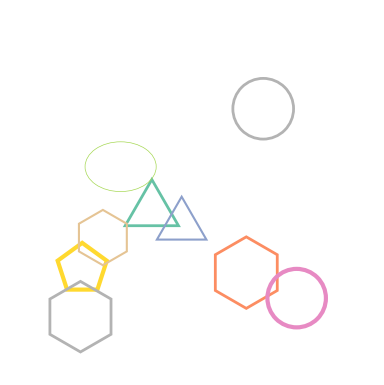[{"shape": "triangle", "thickness": 2, "radius": 0.4, "center": [0.394, 0.454]}, {"shape": "hexagon", "thickness": 2, "radius": 0.46, "center": [0.64, 0.292]}, {"shape": "triangle", "thickness": 1.5, "radius": 0.37, "center": [0.472, 0.415]}, {"shape": "circle", "thickness": 3, "radius": 0.38, "center": [0.771, 0.226]}, {"shape": "oval", "thickness": 0.5, "radius": 0.46, "center": [0.313, 0.567]}, {"shape": "pentagon", "thickness": 3, "radius": 0.34, "center": [0.214, 0.302]}, {"shape": "hexagon", "thickness": 1.5, "radius": 0.36, "center": [0.267, 0.383]}, {"shape": "hexagon", "thickness": 2, "radius": 0.46, "center": [0.209, 0.177]}, {"shape": "circle", "thickness": 2, "radius": 0.39, "center": [0.684, 0.718]}]